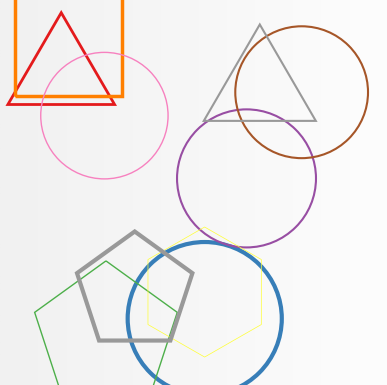[{"shape": "triangle", "thickness": 2, "radius": 0.79, "center": [0.158, 0.808]}, {"shape": "circle", "thickness": 3, "radius": 0.99, "center": [0.528, 0.173]}, {"shape": "pentagon", "thickness": 1, "radius": 0.97, "center": [0.273, 0.129]}, {"shape": "circle", "thickness": 1.5, "radius": 0.9, "center": [0.636, 0.537]}, {"shape": "square", "thickness": 2.5, "radius": 0.69, "center": [0.178, 0.889]}, {"shape": "hexagon", "thickness": 0.5, "radius": 0.84, "center": [0.528, 0.241]}, {"shape": "circle", "thickness": 1.5, "radius": 0.86, "center": [0.778, 0.76]}, {"shape": "circle", "thickness": 1, "radius": 0.82, "center": [0.269, 0.7]}, {"shape": "triangle", "thickness": 1.5, "radius": 0.83, "center": [0.67, 0.769]}, {"shape": "pentagon", "thickness": 3, "radius": 0.78, "center": [0.348, 0.242]}]